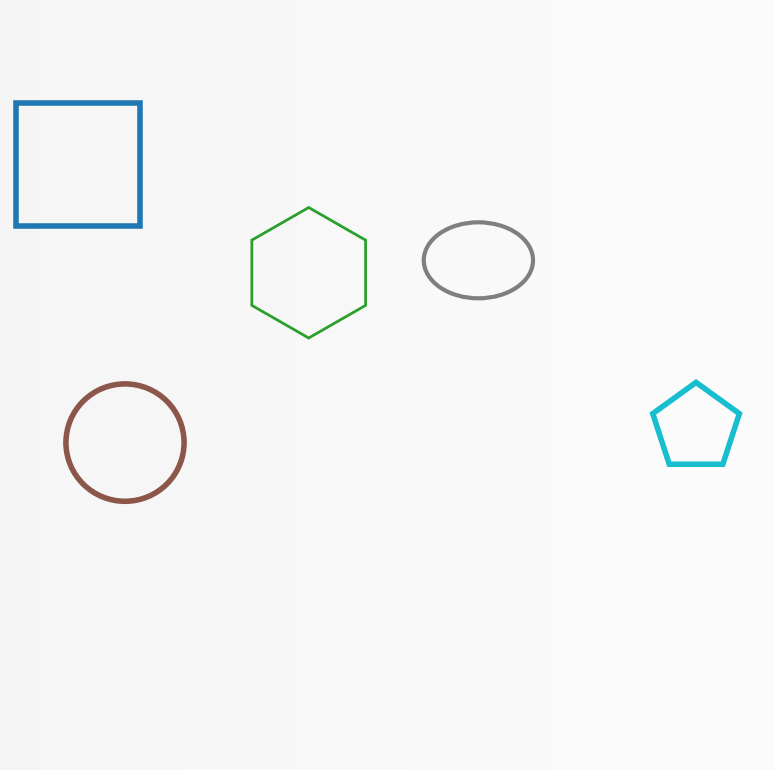[{"shape": "square", "thickness": 2, "radius": 0.4, "center": [0.101, 0.787]}, {"shape": "hexagon", "thickness": 1, "radius": 0.42, "center": [0.398, 0.646]}, {"shape": "circle", "thickness": 2, "radius": 0.38, "center": [0.161, 0.425]}, {"shape": "oval", "thickness": 1.5, "radius": 0.35, "center": [0.617, 0.662]}, {"shape": "pentagon", "thickness": 2, "radius": 0.29, "center": [0.898, 0.445]}]